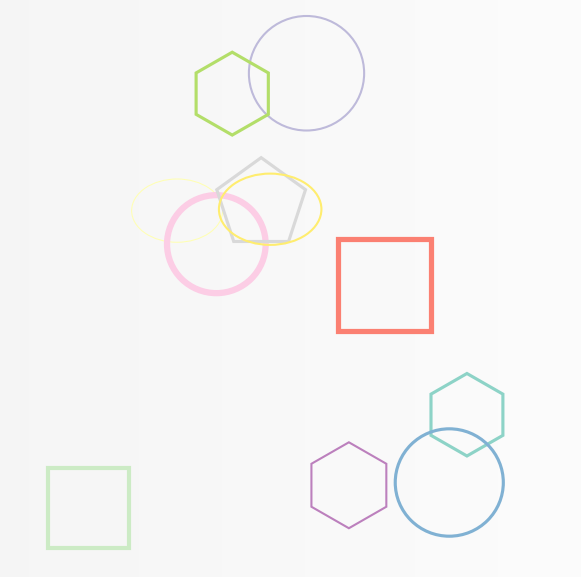[{"shape": "hexagon", "thickness": 1.5, "radius": 0.36, "center": [0.803, 0.281]}, {"shape": "oval", "thickness": 0.5, "radius": 0.39, "center": [0.305, 0.634]}, {"shape": "circle", "thickness": 1, "radius": 0.5, "center": [0.527, 0.872]}, {"shape": "square", "thickness": 2.5, "radius": 0.4, "center": [0.662, 0.506]}, {"shape": "circle", "thickness": 1.5, "radius": 0.46, "center": [0.773, 0.164]}, {"shape": "hexagon", "thickness": 1.5, "radius": 0.36, "center": [0.4, 0.837]}, {"shape": "circle", "thickness": 3, "radius": 0.42, "center": [0.372, 0.576]}, {"shape": "pentagon", "thickness": 1.5, "radius": 0.4, "center": [0.449, 0.646]}, {"shape": "hexagon", "thickness": 1, "radius": 0.37, "center": [0.6, 0.159]}, {"shape": "square", "thickness": 2, "radius": 0.35, "center": [0.152, 0.12]}, {"shape": "oval", "thickness": 1, "radius": 0.44, "center": [0.465, 0.637]}]